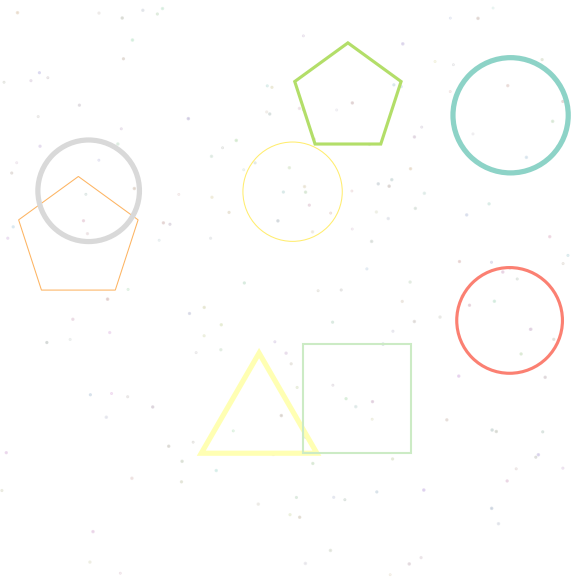[{"shape": "circle", "thickness": 2.5, "radius": 0.5, "center": [0.884, 0.8]}, {"shape": "triangle", "thickness": 2.5, "radius": 0.58, "center": [0.449, 0.272]}, {"shape": "circle", "thickness": 1.5, "radius": 0.46, "center": [0.882, 0.444]}, {"shape": "pentagon", "thickness": 0.5, "radius": 0.54, "center": [0.136, 0.585]}, {"shape": "pentagon", "thickness": 1.5, "radius": 0.48, "center": [0.602, 0.828]}, {"shape": "circle", "thickness": 2.5, "radius": 0.44, "center": [0.154, 0.669]}, {"shape": "square", "thickness": 1, "radius": 0.47, "center": [0.618, 0.31]}, {"shape": "circle", "thickness": 0.5, "radius": 0.43, "center": [0.507, 0.667]}]